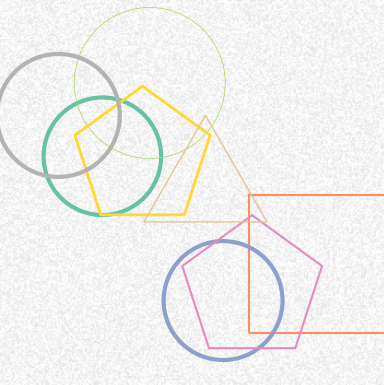[{"shape": "circle", "thickness": 3, "radius": 0.76, "center": [0.266, 0.594]}, {"shape": "square", "thickness": 1.5, "radius": 0.9, "center": [0.826, 0.314]}, {"shape": "circle", "thickness": 3, "radius": 0.77, "center": [0.579, 0.219]}, {"shape": "pentagon", "thickness": 1.5, "radius": 0.95, "center": [0.655, 0.25]}, {"shape": "circle", "thickness": 0.5, "radius": 0.98, "center": [0.389, 0.785]}, {"shape": "pentagon", "thickness": 2, "radius": 0.92, "center": [0.37, 0.591]}, {"shape": "triangle", "thickness": 1, "radius": 0.92, "center": [0.534, 0.516]}, {"shape": "circle", "thickness": 3, "radius": 0.8, "center": [0.152, 0.7]}]